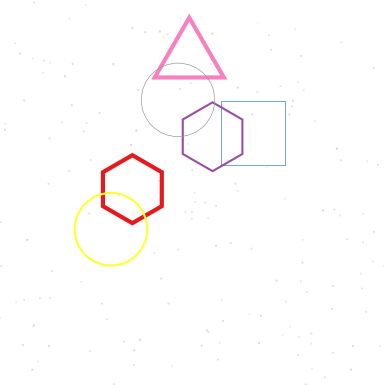[{"shape": "hexagon", "thickness": 3, "radius": 0.44, "center": [0.344, 0.509]}, {"shape": "square", "thickness": 0.5, "radius": 0.42, "center": [0.657, 0.655]}, {"shape": "hexagon", "thickness": 1.5, "radius": 0.45, "center": [0.552, 0.645]}, {"shape": "circle", "thickness": 1.5, "radius": 0.47, "center": [0.288, 0.405]}, {"shape": "triangle", "thickness": 3, "radius": 0.52, "center": [0.492, 0.851]}, {"shape": "circle", "thickness": 0.5, "radius": 0.48, "center": [0.462, 0.741]}]